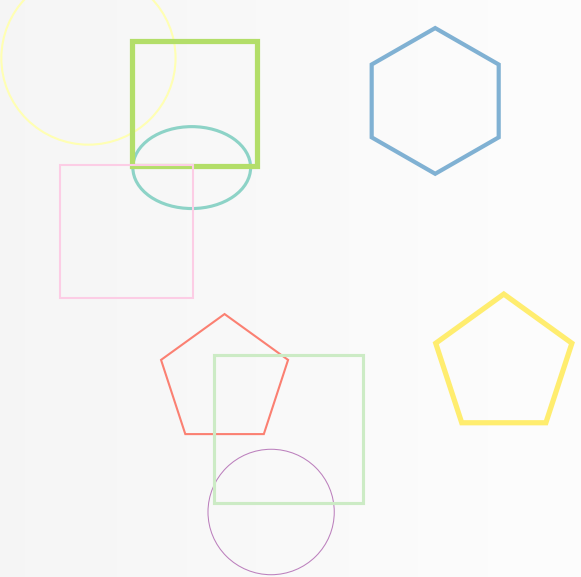[{"shape": "oval", "thickness": 1.5, "radius": 0.51, "center": [0.33, 0.709]}, {"shape": "circle", "thickness": 1, "radius": 0.75, "center": [0.152, 0.899]}, {"shape": "pentagon", "thickness": 1, "radius": 0.57, "center": [0.386, 0.34]}, {"shape": "hexagon", "thickness": 2, "radius": 0.63, "center": [0.749, 0.824]}, {"shape": "square", "thickness": 2.5, "radius": 0.54, "center": [0.334, 0.819]}, {"shape": "square", "thickness": 1, "radius": 0.57, "center": [0.217, 0.599]}, {"shape": "circle", "thickness": 0.5, "radius": 0.54, "center": [0.466, 0.113]}, {"shape": "square", "thickness": 1.5, "radius": 0.64, "center": [0.497, 0.256]}, {"shape": "pentagon", "thickness": 2.5, "radius": 0.62, "center": [0.867, 0.367]}]